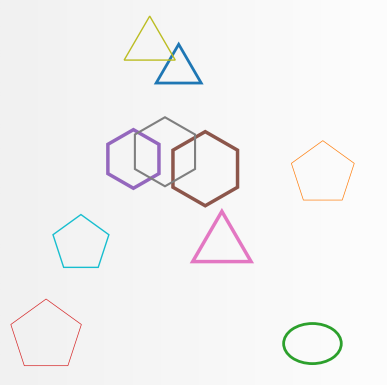[{"shape": "triangle", "thickness": 2, "radius": 0.34, "center": [0.461, 0.818]}, {"shape": "pentagon", "thickness": 0.5, "radius": 0.43, "center": [0.833, 0.549]}, {"shape": "oval", "thickness": 2, "radius": 0.37, "center": [0.806, 0.108]}, {"shape": "pentagon", "thickness": 0.5, "radius": 0.48, "center": [0.119, 0.128]}, {"shape": "hexagon", "thickness": 2.5, "radius": 0.38, "center": [0.344, 0.587]}, {"shape": "hexagon", "thickness": 2.5, "radius": 0.48, "center": [0.53, 0.562]}, {"shape": "triangle", "thickness": 2.5, "radius": 0.43, "center": [0.573, 0.364]}, {"shape": "hexagon", "thickness": 1.5, "radius": 0.45, "center": [0.426, 0.606]}, {"shape": "triangle", "thickness": 1, "radius": 0.38, "center": [0.386, 0.882]}, {"shape": "pentagon", "thickness": 1, "radius": 0.38, "center": [0.209, 0.367]}]